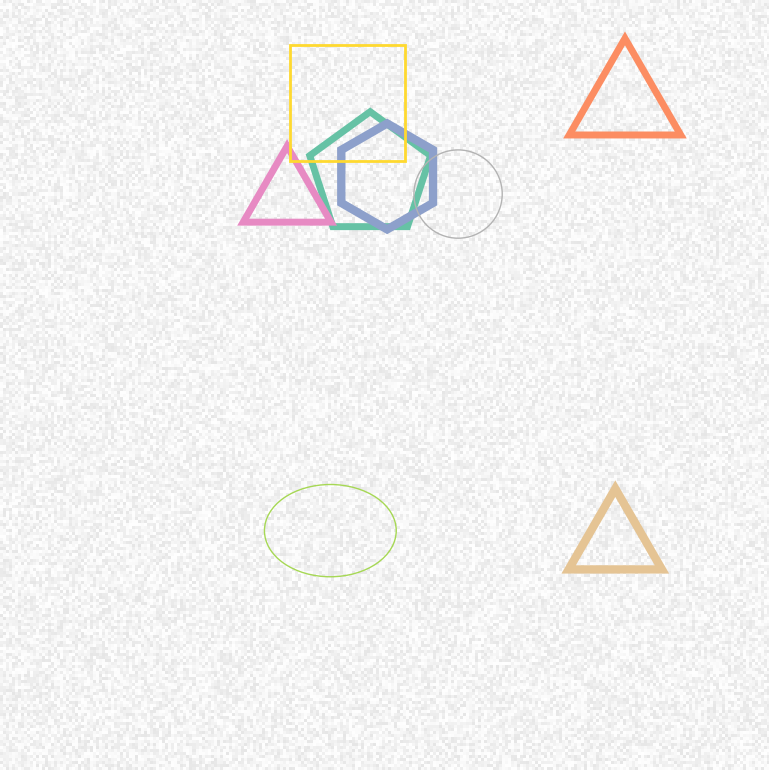[{"shape": "pentagon", "thickness": 2.5, "radius": 0.41, "center": [0.481, 0.772]}, {"shape": "triangle", "thickness": 2.5, "radius": 0.42, "center": [0.812, 0.867]}, {"shape": "hexagon", "thickness": 3, "radius": 0.34, "center": [0.503, 0.771]}, {"shape": "triangle", "thickness": 2.5, "radius": 0.33, "center": [0.373, 0.744]}, {"shape": "oval", "thickness": 0.5, "radius": 0.43, "center": [0.429, 0.311]}, {"shape": "square", "thickness": 1, "radius": 0.38, "center": [0.451, 0.866]}, {"shape": "triangle", "thickness": 3, "radius": 0.35, "center": [0.799, 0.295]}, {"shape": "circle", "thickness": 0.5, "radius": 0.29, "center": [0.595, 0.748]}]